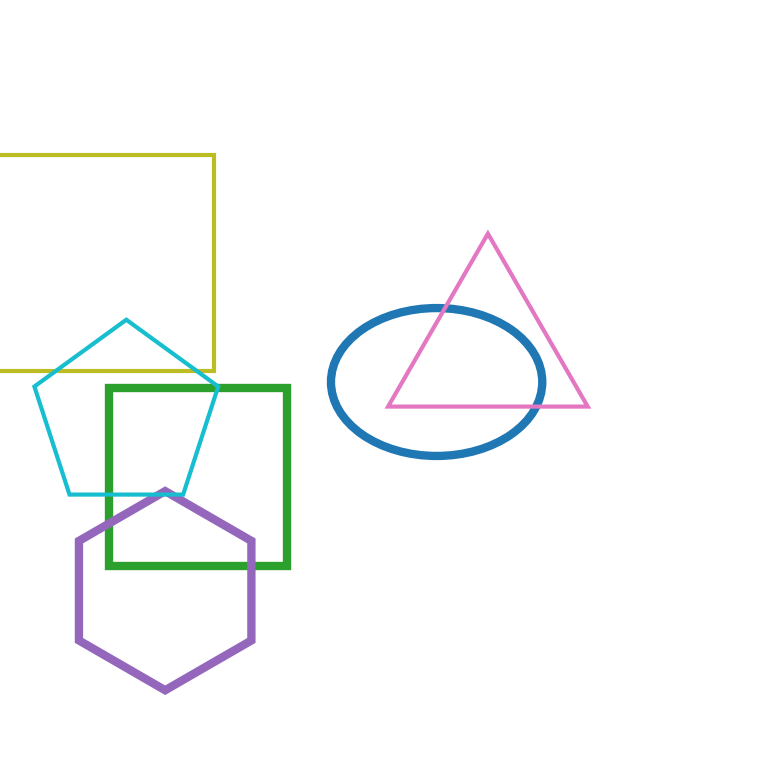[{"shape": "oval", "thickness": 3, "radius": 0.69, "center": [0.567, 0.504]}, {"shape": "square", "thickness": 3, "radius": 0.58, "center": [0.257, 0.381]}, {"shape": "hexagon", "thickness": 3, "radius": 0.65, "center": [0.215, 0.233]}, {"shape": "triangle", "thickness": 1.5, "radius": 0.75, "center": [0.634, 0.547]}, {"shape": "square", "thickness": 1.5, "radius": 0.7, "center": [0.137, 0.659]}, {"shape": "pentagon", "thickness": 1.5, "radius": 0.63, "center": [0.164, 0.459]}]